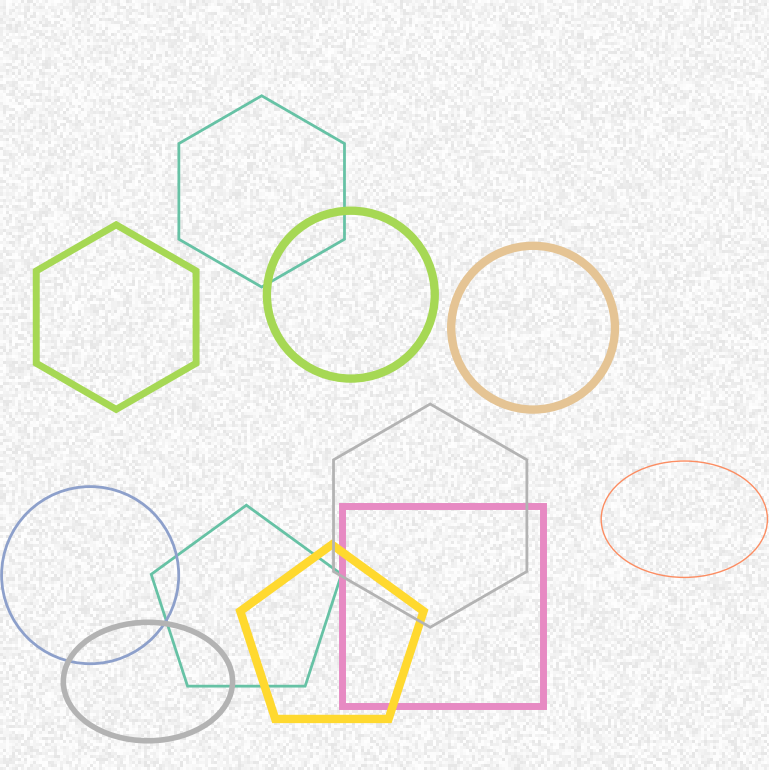[{"shape": "hexagon", "thickness": 1, "radius": 0.62, "center": [0.34, 0.751]}, {"shape": "pentagon", "thickness": 1, "radius": 0.65, "center": [0.32, 0.214]}, {"shape": "oval", "thickness": 0.5, "radius": 0.54, "center": [0.889, 0.326]}, {"shape": "circle", "thickness": 1, "radius": 0.58, "center": [0.117, 0.253]}, {"shape": "square", "thickness": 2.5, "radius": 0.65, "center": [0.574, 0.213]}, {"shape": "hexagon", "thickness": 2.5, "radius": 0.6, "center": [0.151, 0.588]}, {"shape": "circle", "thickness": 3, "radius": 0.55, "center": [0.456, 0.617]}, {"shape": "pentagon", "thickness": 3, "radius": 0.63, "center": [0.431, 0.168]}, {"shape": "circle", "thickness": 3, "radius": 0.53, "center": [0.692, 0.574]}, {"shape": "hexagon", "thickness": 1, "radius": 0.72, "center": [0.559, 0.33]}, {"shape": "oval", "thickness": 2, "radius": 0.55, "center": [0.192, 0.115]}]